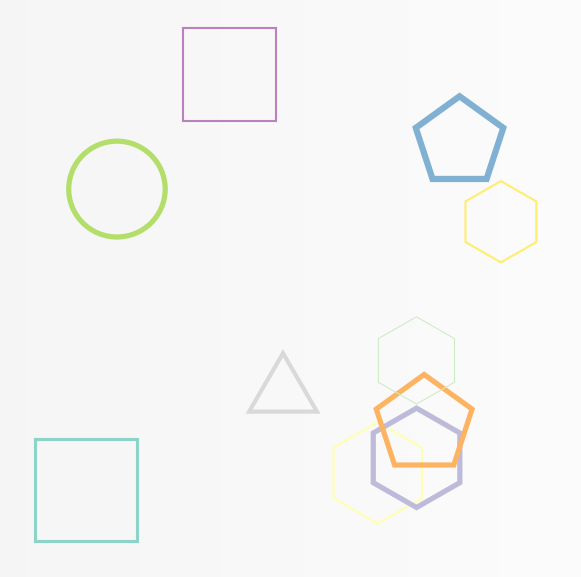[{"shape": "square", "thickness": 1.5, "radius": 0.44, "center": [0.148, 0.15]}, {"shape": "hexagon", "thickness": 1, "radius": 0.44, "center": [0.65, 0.18]}, {"shape": "hexagon", "thickness": 2.5, "radius": 0.43, "center": [0.717, 0.206]}, {"shape": "pentagon", "thickness": 3, "radius": 0.4, "center": [0.791, 0.753]}, {"shape": "pentagon", "thickness": 2.5, "radius": 0.43, "center": [0.73, 0.264]}, {"shape": "circle", "thickness": 2.5, "radius": 0.41, "center": [0.201, 0.672]}, {"shape": "triangle", "thickness": 2, "radius": 0.34, "center": [0.487, 0.32]}, {"shape": "square", "thickness": 1, "radius": 0.4, "center": [0.394, 0.87]}, {"shape": "hexagon", "thickness": 0.5, "radius": 0.38, "center": [0.716, 0.375]}, {"shape": "hexagon", "thickness": 1, "radius": 0.35, "center": [0.862, 0.615]}]